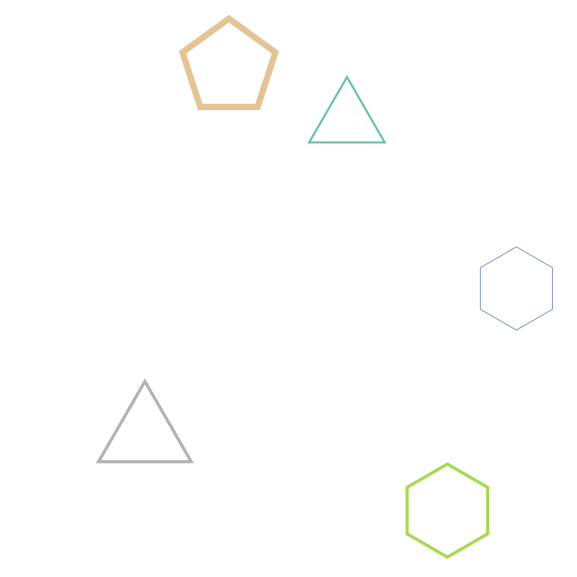[{"shape": "triangle", "thickness": 1, "radius": 0.38, "center": [0.601, 0.79]}, {"shape": "hexagon", "thickness": 0.5, "radius": 0.36, "center": [0.894, 0.5]}, {"shape": "hexagon", "thickness": 1.5, "radius": 0.4, "center": [0.775, 0.115]}, {"shape": "pentagon", "thickness": 3, "radius": 0.42, "center": [0.396, 0.882]}, {"shape": "triangle", "thickness": 1.5, "radius": 0.46, "center": [0.251, 0.246]}]